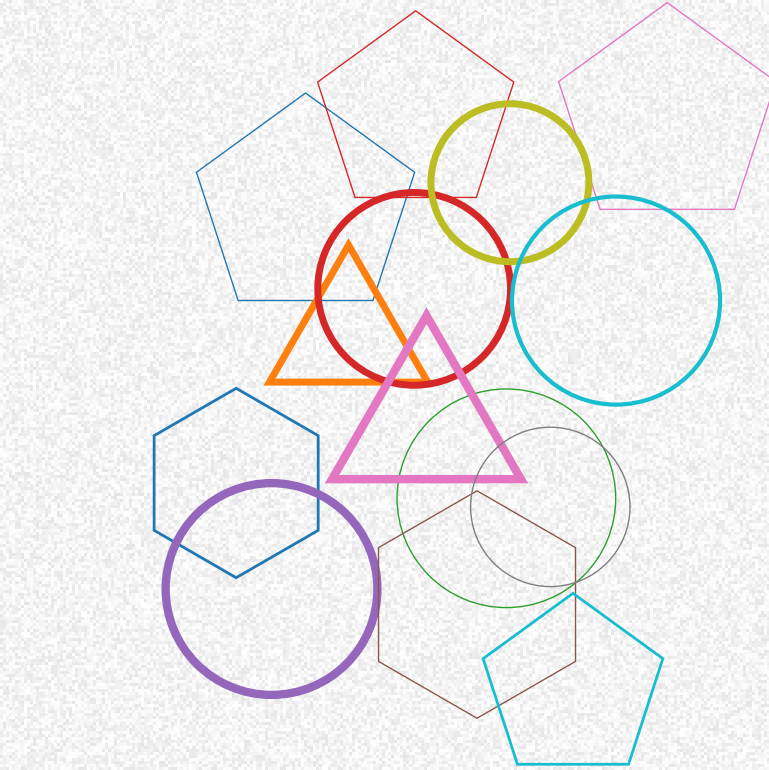[{"shape": "hexagon", "thickness": 1, "radius": 0.62, "center": [0.307, 0.373]}, {"shape": "pentagon", "thickness": 0.5, "radius": 0.74, "center": [0.397, 0.73]}, {"shape": "triangle", "thickness": 2.5, "radius": 0.59, "center": [0.453, 0.563]}, {"shape": "circle", "thickness": 0.5, "radius": 0.71, "center": [0.658, 0.353]}, {"shape": "circle", "thickness": 2.5, "radius": 0.63, "center": [0.538, 0.625]}, {"shape": "pentagon", "thickness": 0.5, "radius": 0.67, "center": [0.54, 0.852]}, {"shape": "circle", "thickness": 3, "radius": 0.69, "center": [0.353, 0.235]}, {"shape": "hexagon", "thickness": 0.5, "radius": 0.74, "center": [0.62, 0.215]}, {"shape": "pentagon", "thickness": 0.5, "radius": 0.74, "center": [0.867, 0.848]}, {"shape": "triangle", "thickness": 3, "radius": 0.71, "center": [0.554, 0.449]}, {"shape": "circle", "thickness": 0.5, "radius": 0.52, "center": [0.715, 0.342]}, {"shape": "circle", "thickness": 2.5, "radius": 0.51, "center": [0.662, 0.763]}, {"shape": "pentagon", "thickness": 1, "radius": 0.61, "center": [0.744, 0.107]}, {"shape": "circle", "thickness": 1.5, "radius": 0.68, "center": [0.8, 0.61]}]